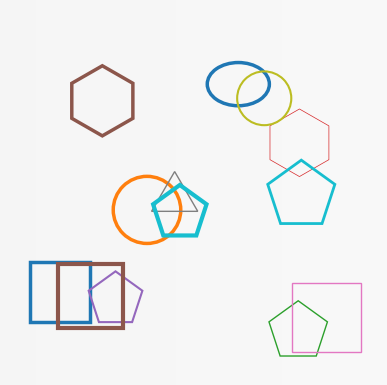[{"shape": "square", "thickness": 2.5, "radius": 0.39, "center": [0.155, 0.241]}, {"shape": "oval", "thickness": 2.5, "radius": 0.4, "center": [0.615, 0.781]}, {"shape": "circle", "thickness": 2.5, "radius": 0.44, "center": [0.379, 0.455]}, {"shape": "pentagon", "thickness": 1, "radius": 0.4, "center": [0.77, 0.139]}, {"shape": "hexagon", "thickness": 0.5, "radius": 0.44, "center": [0.773, 0.629]}, {"shape": "pentagon", "thickness": 1.5, "radius": 0.36, "center": [0.298, 0.222]}, {"shape": "square", "thickness": 3, "radius": 0.42, "center": [0.233, 0.231]}, {"shape": "hexagon", "thickness": 2.5, "radius": 0.46, "center": [0.264, 0.738]}, {"shape": "square", "thickness": 1, "radius": 0.45, "center": [0.844, 0.175]}, {"shape": "triangle", "thickness": 1, "radius": 0.34, "center": [0.451, 0.486]}, {"shape": "circle", "thickness": 1.5, "radius": 0.35, "center": [0.682, 0.745]}, {"shape": "pentagon", "thickness": 3, "radius": 0.36, "center": [0.464, 0.447]}, {"shape": "pentagon", "thickness": 2, "radius": 0.46, "center": [0.778, 0.493]}]